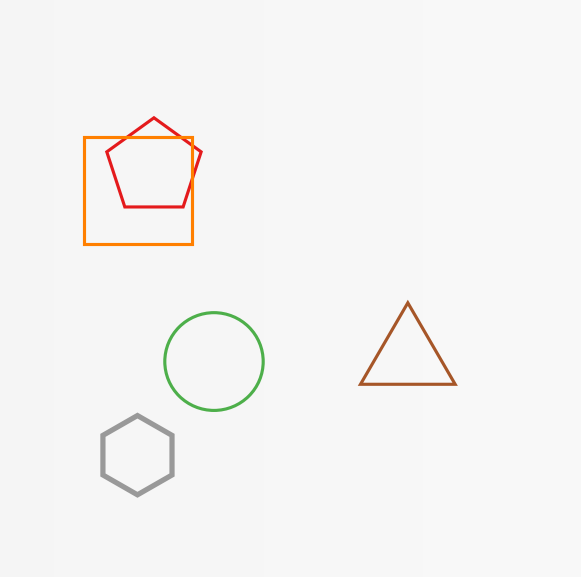[{"shape": "pentagon", "thickness": 1.5, "radius": 0.43, "center": [0.265, 0.71]}, {"shape": "circle", "thickness": 1.5, "radius": 0.42, "center": [0.368, 0.373]}, {"shape": "square", "thickness": 1.5, "radius": 0.47, "center": [0.238, 0.669]}, {"shape": "triangle", "thickness": 1.5, "radius": 0.47, "center": [0.702, 0.381]}, {"shape": "hexagon", "thickness": 2.5, "radius": 0.34, "center": [0.237, 0.211]}]